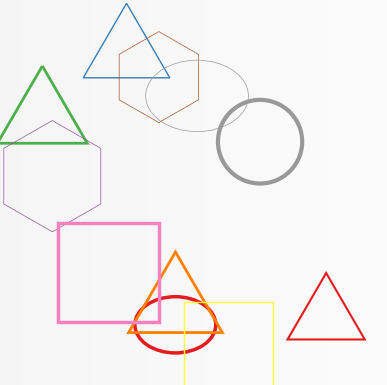[{"shape": "triangle", "thickness": 1.5, "radius": 0.58, "center": [0.842, 0.176]}, {"shape": "oval", "thickness": 2.5, "radius": 0.52, "center": [0.452, 0.156]}, {"shape": "triangle", "thickness": 1, "radius": 0.64, "center": [0.326, 0.862]}, {"shape": "triangle", "thickness": 2, "radius": 0.67, "center": [0.109, 0.695]}, {"shape": "hexagon", "thickness": 0.5, "radius": 0.72, "center": [0.135, 0.542]}, {"shape": "triangle", "thickness": 2, "radius": 0.7, "center": [0.453, 0.206]}, {"shape": "square", "thickness": 1, "radius": 0.57, "center": [0.59, 0.101]}, {"shape": "hexagon", "thickness": 0.5, "radius": 0.59, "center": [0.41, 0.8]}, {"shape": "square", "thickness": 2.5, "radius": 0.65, "center": [0.28, 0.292]}, {"shape": "oval", "thickness": 0.5, "radius": 0.66, "center": [0.508, 0.751]}, {"shape": "circle", "thickness": 3, "radius": 0.54, "center": [0.671, 0.632]}]